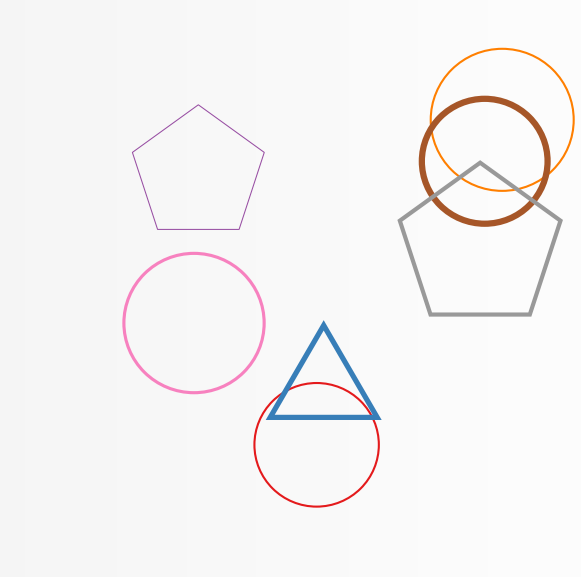[{"shape": "circle", "thickness": 1, "radius": 0.54, "center": [0.545, 0.229]}, {"shape": "triangle", "thickness": 2.5, "radius": 0.53, "center": [0.557, 0.33]}, {"shape": "pentagon", "thickness": 0.5, "radius": 0.6, "center": [0.341, 0.698]}, {"shape": "circle", "thickness": 1, "radius": 0.61, "center": [0.864, 0.792]}, {"shape": "circle", "thickness": 3, "radius": 0.54, "center": [0.834, 0.72]}, {"shape": "circle", "thickness": 1.5, "radius": 0.6, "center": [0.334, 0.44]}, {"shape": "pentagon", "thickness": 2, "radius": 0.73, "center": [0.826, 0.572]}]